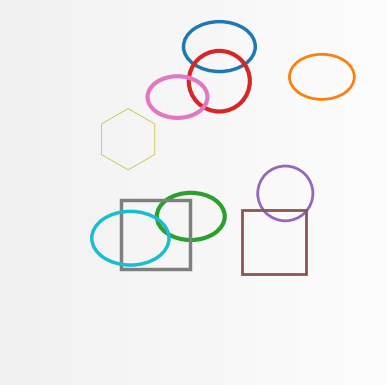[{"shape": "oval", "thickness": 2.5, "radius": 0.46, "center": [0.566, 0.879]}, {"shape": "oval", "thickness": 2, "radius": 0.42, "center": [0.831, 0.8]}, {"shape": "oval", "thickness": 3, "radius": 0.44, "center": [0.492, 0.438]}, {"shape": "circle", "thickness": 3, "radius": 0.39, "center": [0.566, 0.789]}, {"shape": "circle", "thickness": 2, "radius": 0.36, "center": [0.736, 0.498]}, {"shape": "square", "thickness": 2, "radius": 0.41, "center": [0.707, 0.372]}, {"shape": "oval", "thickness": 3, "radius": 0.39, "center": [0.458, 0.748]}, {"shape": "square", "thickness": 2.5, "radius": 0.45, "center": [0.402, 0.391]}, {"shape": "hexagon", "thickness": 0.5, "radius": 0.4, "center": [0.331, 0.638]}, {"shape": "oval", "thickness": 2.5, "radius": 0.5, "center": [0.337, 0.381]}]